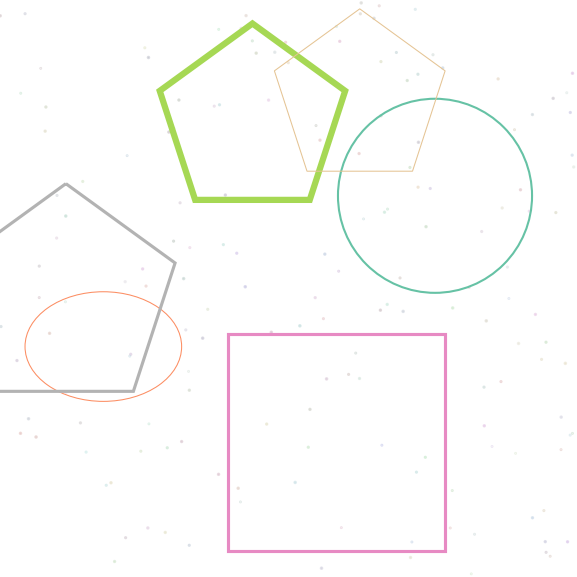[{"shape": "circle", "thickness": 1, "radius": 0.84, "center": [0.753, 0.66]}, {"shape": "oval", "thickness": 0.5, "radius": 0.68, "center": [0.179, 0.399]}, {"shape": "square", "thickness": 1.5, "radius": 0.94, "center": [0.583, 0.232]}, {"shape": "pentagon", "thickness": 3, "radius": 0.84, "center": [0.437, 0.79]}, {"shape": "pentagon", "thickness": 0.5, "radius": 0.78, "center": [0.623, 0.828]}, {"shape": "pentagon", "thickness": 1.5, "radius": 0.99, "center": [0.114, 0.482]}]